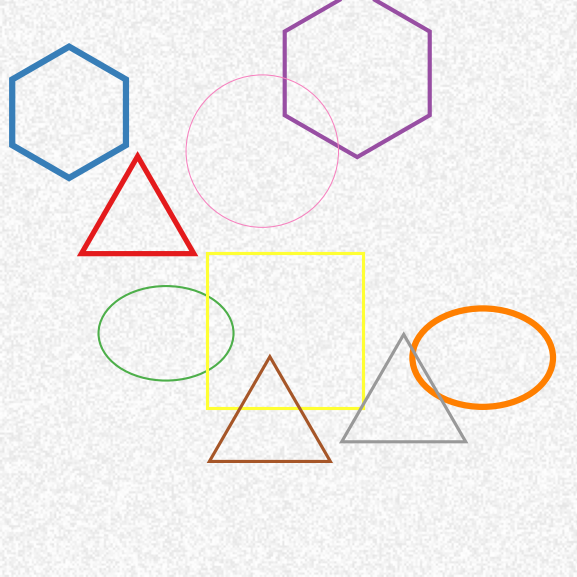[{"shape": "triangle", "thickness": 2.5, "radius": 0.56, "center": [0.238, 0.616]}, {"shape": "hexagon", "thickness": 3, "radius": 0.57, "center": [0.12, 0.805]}, {"shape": "oval", "thickness": 1, "radius": 0.58, "center": [0.287, 0.422]}, {"shape": "hexagon", "thickness": 2, "radius": 0.72, "center": [0.619, 0.872]}, {"shape": "oval", "thickness": 3, "radius": 0.61, "center": [0.836, 0.38]}, {"shape": "square", "thickness": 1.5, "radius": 0.67, "center": [0.493, 0.427]}, {"shape": "triangle", "thickness": 1.5, "radius": 0.6, "center": [0.467, 0.261]}, {"shape": "circle", "thickness": 0.5, "radius": 0.66, "center": [0.454, 0.737]}, {"shape": "triangle", "thickness": 1.5, "radius": 0.62, "center": [0.699, 0.296]}]